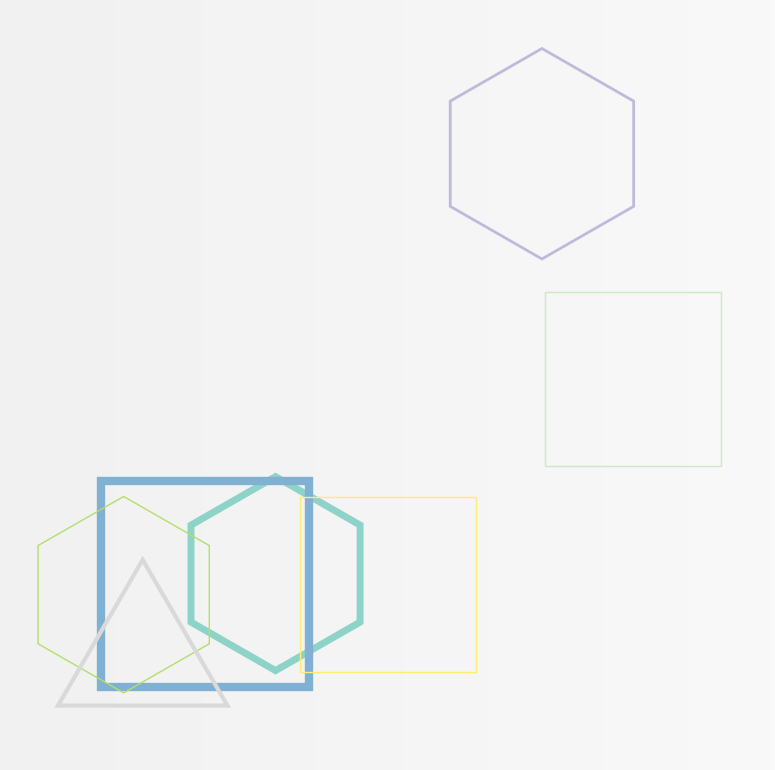[{"shape": "hexagon", "thickness": 2.5, "radius": 0.63, "center": [0.356, 0.255]}, {"shape": "hexagon", "thickness": 1, "radius": 0.68, "center": [0.699, 0.8]}, {"shape": "square", "thickness": 3, "radius": 0.67, "center": [0.264, 0.241]}, {"shape": "hexagon", "thickness": 0.5, "radius": 0.64, "center": [0.16, 0.228]}, {"shape": "triangle", "thickness": 1.5, "radius": 0.63, "center": [0.184, 0.147]}, {"shape": "square", "thickness": 0.5, "radius": 0.57, "center": [0.817, 0.508]}, {"shape": "square", "thickness": 0.5, "radius": 0.57, "center": [0.5, 0.241]}]